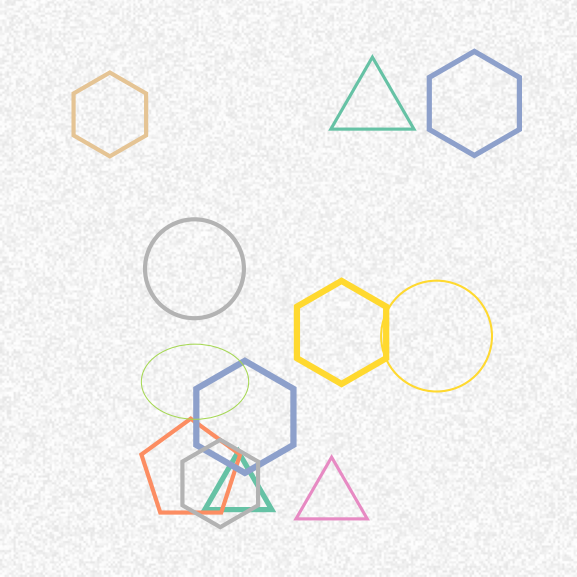[{"shape": "triangle", "thickness": 2.5, "radius": 0.33, "center": [0.413, 0.15]}, {"shape": "triangle", "thickness": 1.5, "radius": 0.42, "center": [0.645, 0.817]}, {"shape": "pentagon", "thickness": 2, "radius": 0.45, "center": [0.33, 0.184]}, {"shape": "hexagon", "thickness": 2.5, "radius": 0.45, "center": [0.821, 0.82]}, {"shape": "hexagon", "thickness": 3, "radius": 0.49, "center": [0.424, 0.277]}, {"shape": "triangle", "thickness": 1.5, "radius": 0.36, "center": [0.574, 0.136]}, {"shape": "oval", "thickness": 0.5, "radius": 0.46, "center": [0.338, 0.338]}, {"shape": "circle", "thickness": 1, "radius": 0.48, "center": [0.756, 0.417]}, {"shape": "hexagon", "thickness": 3, "radius": 0.45, "center": [0.591, 0.424]}, {"shape": "hexagon", "thickness": 2, "radius": 0.36, "center": [0.19, 0.801]}, {"shape": "circle", "thickness": 2, "radius": 0.43, "center": [0.337, 0.534]}, {"shape": "hexagon", "thickness": 2, "radius": 0.38, "center": [0.381, 0.162]}]